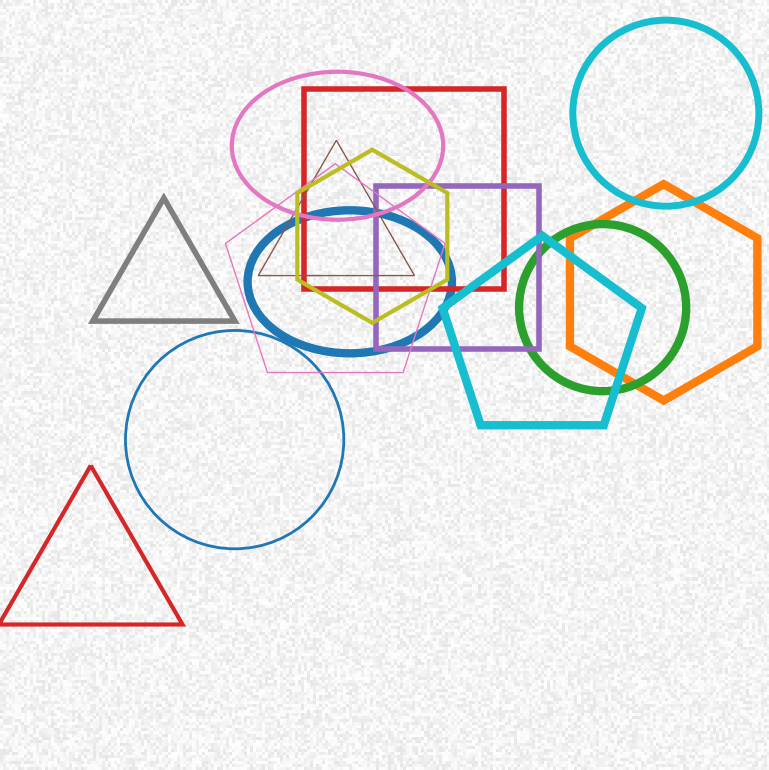[{"shape": "circle", "thickness": 1, "radius": 0.71, "center": [0.305, 0.429]}, {"shape": "oval", "thickness": 3, "radius": 0.66, "center": [0.454, 0.634]}, {"shape": "hexagon", "thickness": 3, "radius": 0.7, "center": [0.862, 0.62]}, {"shape": "circle", "thickness": 3, "radius": 0.54, "center": [0.783, 0.601]}, {"shape": "triangle", "thickness": 1.5, "radius": 0.69, "center": [0.118, 0.258]}, {"shape": "square", "thickness": 2, "radius": 0.65, "center": [0.525, 0.755]}, {"shape": "square", "thickness": 2, "radius": 0.53, "center": [0.594, 0.652]}, {"shape": "triangle", "thickness": 0.5, "radius": 0.59, "center": [0.437, 0.701]}, {"shape": "oval", "thickness": 1.5, "radius": 0.69, "center": [0.438, 0.811]}, {"shape": "pentagon", "thickness": 0.5, "radius": 0.75, "center": [0.435, 0.637]}, {"shape": "triangle", "thickness": 2, "radius": 0.53, "center": [0.213, 0.636]}, {"shape": "hexagon", "thickness": 1.5, "radius": 0.56, "center": [0.484, 0.693]}, {"shape": "pentagon", "thickness": 3, "radius": 0.68, "center": [0.704, 0.558]}, {"shape": "circle", "thickness": 2.5, "radius": 0.6, "center": [0.865, 0.853]}]